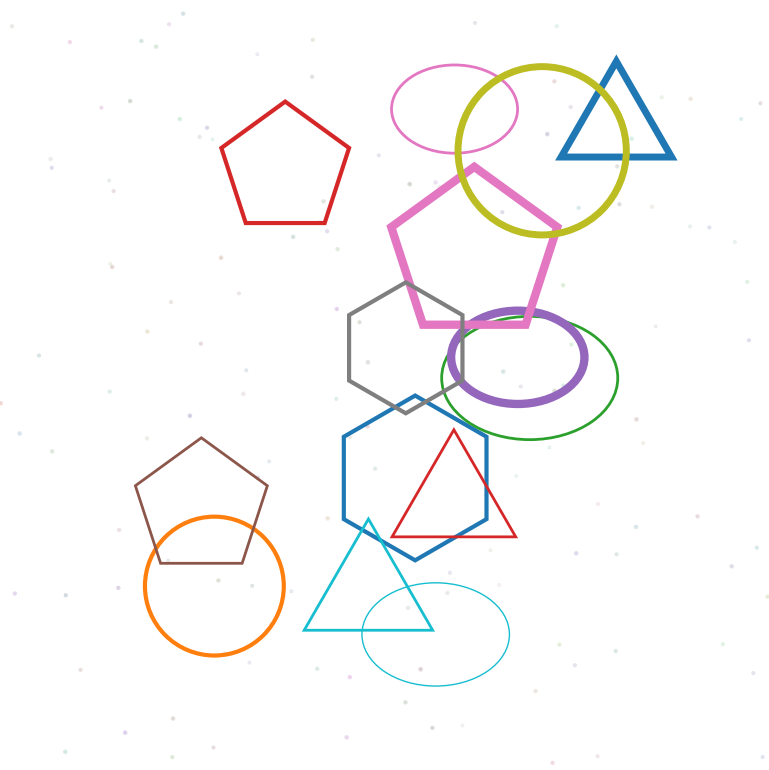[{"shape": "triangle", "thickness": 2.5, "radius": 0.41, "center": [0.8, 0.837]}, {"shape": "hexagon", "thickness": 1.5, "radius": 0.53, "center": [0.539, 0.379]}, {"shape": "circle", "thickness": 1.5, "radius": 0.45, "center": [0.278, 0.239]}, {"shape": "oval", "thickness": 1, "radius": 0.57, "center": [0.688, 0.509]}, {"shape": "triangle", "thickness": 1, "radius": 0.46, "center": [0.589, 0.349]}, {"shape": "pentagon", "thickness": 1.5, "radius": 0.44, "center": [0.37, 0.781]}, {"shape": "oval", "thickness": 3, "radius": 0.43, "center": [0.672, 0.536]}, {"shape": "pentagon", "thickness": 1, "radius": 0.45, "center": [0.262, 0.341]}, {"shape": "oval", "thickness": 1, "radius": 0.41, "center": [0.59, 0.858]}, {"shape": "pentagon", "thickness": 3, "radius": 0.57, "center": [0.616, 0.67]}, {"shape": "hexagon", "thickness": 1.5, "radius": 0.43, "center": [0.527, 0.548]}, {"shape": "circle", "thickness": 2.5, "radius": 0.55, "center": [0.704, 0.804]}, {"shape": "triangle", "thickness": 1, "radius": 0.48, "center": [0.478, 0.23]}, {"shape": "oval", "thickness": 0.5, "radius": 0.48, "center": [0.566, 0.176]}]